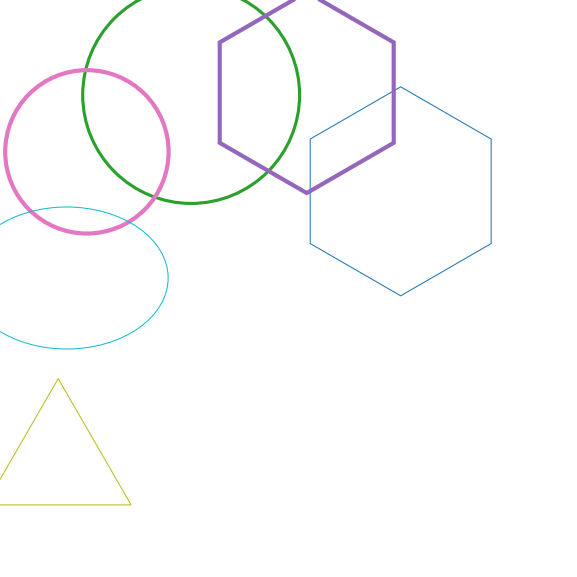[{"shape": "hexagon", "thickness": 0.5, "radius": 0.9, "center": [0.694, 0.668]}, {"shape": "circle", "thickness": 1.5, "radius": 0.94, "center": [0.331, 0.835]}, {"shape": "hexagon", "thickness": 2, "radius": 0.87, "center": [0.531, 0.839]}, {"shape": "circle", "thickness": 2, "radius": 0.71, "center": [0.15, 0.736]}, {"shape": "triangle", "thickness": 0.5, "radius": 0.73, "center": [0.101, 0.198]}, {"shape": "oval", "thickness": 0.5, "radius": 0.88, "center": [0.116, 0.518]}]